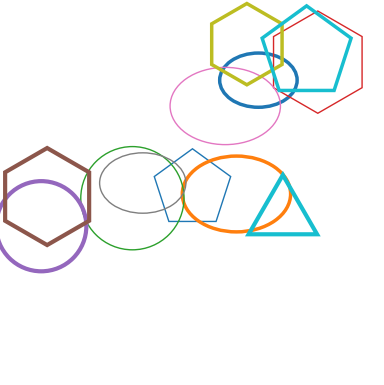[{"shape": "pentagon", "thickness": 1, "radius": 0.52, "center": [0.5, 0.509]}, {"shape": "oval", "thickness": 2.5, "radius": 0.5, "center": [0.671, 0.792]}, {"shape": "oval", "thickness": 2.5, "radius": 0.7, "center": [0.614, 0.496]}, {"shape": "circle", "thickness": 1, "radius": 0.67, "center": [0.344, 0.485]}, {"shape": "hexagon", "thickness": 1, "radius": 0.66, "center": [0.825, 0.839]}, {"shape": "circle", "thickness": 3, "radius": 0.59, "center": [0.107, 0.412]}, {"shape": "hexagon", "thickness": 3, "radius": 0.63, "center": [0.122, 0.489]}, {"shape": "oval", "thickness": 1, "radius": 0.72, "center": [0.585, 0.725]}, {"shape": "oval", "thickness": 1, "radius": 0.56, "center": [0.371, 0.525]}, {"shape": "hexagon", "thickness": 2.5, "radius": 0.53, "center": [0.641, 0.885]}, {"shape": "triangle", "thickness": 3, "radius": 0.51, "center": [0.735, 0.443]}, {"shape": "pentagon", "thickness": 2.5, "radius": 0.61, "center": [0.796, 0.863]}]